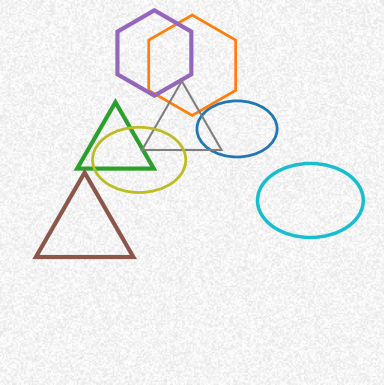[{"shape": "oval", "thickness": 2, "radius": 0.52, "center": [0.616, 0.665]}, {"shape": "hexagon", "thickness": 2, "radius": 0.65, "center": [0.499, 0.831]}, {"shape": "triangle", "thickness": 3, "radius": 0.57, "center": [0.3, 0.62]}, {"shape": "hexagon", "thickness": 3, "radius": 0.55, "center": [0.401, 0.862]}, {"shape": "triangle", "thickness": 3, "radius": 0.73, "center": [0.22, 0.405]}, {"shape": "triangle", "thickness": 1.5, "radius": 0.6, "center": [0.472, 0.67]}, {"shape": "oval", "thickness": 2, "radius": 0.61, "center": [0.361, 0.585]}, {"shape": "oval", "thickness": 2.5, "radius": 0.69, "center": [0.806, 0.479]}]